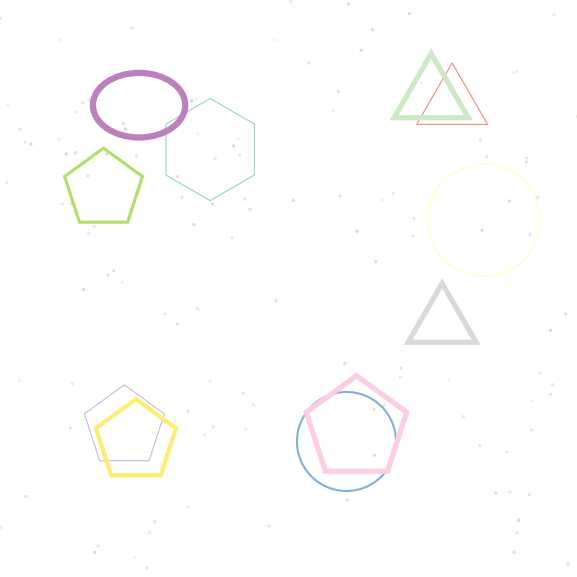[{"shape": "hexagon", "thickness": 0.5, "radius": 0.44, "center": [0.364, 0.74]}, {"shape": "circle", "thickness": 0.5, "radius": 0.49, "center": [0.838, 0.618]}, {"shape": "pentagon", "thickness": 0.5, "radius": 0.36, "center": [0.215, 0.26]}, {"shape": "triangle", "thickness": 0.5, "radius": 0.35, "center": [0.783, 0.819]}, {"shape": "circle", "thickness": 1, "radius": 0.43, "center": [0.6, 0.235]}, {"shape": "pentagon", "thickness": 1.5, "radius": 0.35, "center": [0.179, 0.672]}, {"shape": "pentagon", "thickness": 2.5, "radius": 0.46, "center": [0.617, 0.257]}, {"shape": "triangle", "thickness": 2.5, "radius": 0.34, "center": [0.766, 0.441]}, {"shape": "oval", "thickness": 3, "radius": 0.4, "center": [0.241, 0.817]}, {"shape": "triangle", "thickness": 2.5, "radius": 0.37, "center": [0.747, 0.832]}, {"shape": "pentagon", "thickness": 2, "radius": 0.36, "center": [0.235, 0.235]}]